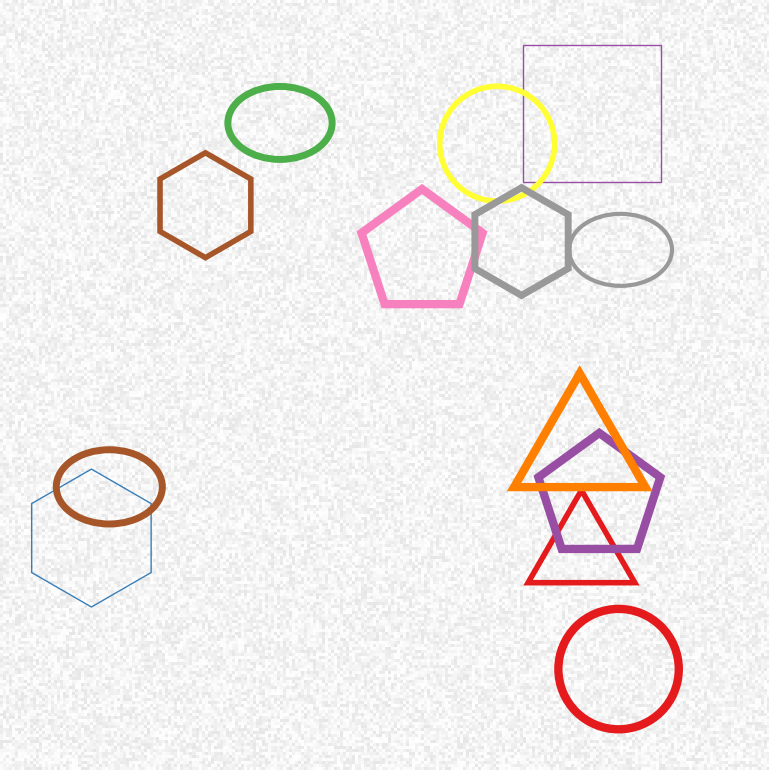[{"shape": "circle", "thickness": 3, "radius": 0.39, "center": [0.803, 0.131]}, {"shape": "triangle", "thickness": 2, "radius": 0.4, "center": [0.755, 0.283]}, {"shape": "hexagon", "thickness": 0.5, "radius": 0.45, "center": [0.119, 0.301]}, {"shape": "oval", "thickness": 2.5, "radius": 0.34, "center": [0.364, 0.84]}, {"shape": "square", "thickness": 0.5, "radius": 0.45, "center": [0.769, 0.853]}, {"shape": "pentagon", "thickness": 3, "radius": 0.42, "center": [0.778, 0.354]}, {"shape": "triangle", "thickness": 3, "radius": 0.49, "center": [0.753, 0.417]}, {"shape": "circle", "thickness": 2, "radius": 0.37, "center": [0.646, 0.813]}, {"shape": "oval", "thickness": 2.5, "radius": 0.34, "center": [0.142, 0.368]}, {"shape": "hexagon", "thickness": 2, "radius": 0.34, "center": [0.267, 0.733]}, {"shape": "pentagon", "thickness": 3, "radius": 0.41, "center": [0.548, 0.672]}, {"shape": "hexagon", "thickness": 2.5, "radius": 0.35, "center": [0.677, 0.686]}, {"shape": "oval", "thickness": 1.5, "radius": 0.33, "center": [0.806, 0.676]}]